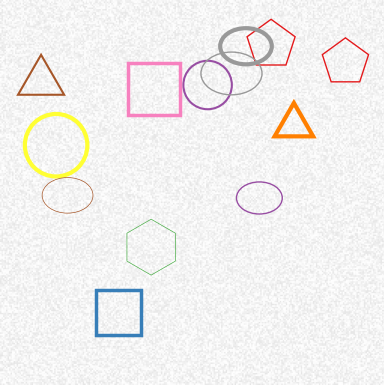[{"shape": "pentagon", "thickness": 1, "radius": 0.32, "center": [0.897, 0.839]}, {"shape": "pentagon", "thickness": 1, "radius": 0.33, "center": [0.704, 0.884]}, {"shape": "square", "thickness": 2.5, "radius": 0.29, "center": [0.307, 0.188]}, {"shape": "hexagon", "thickness": 0.5, "radius": 0.36, "center": [0.393, 0.358]}, {"shape": "oval", "thickness": 1, "radius": 0.3, "center": [0.674, 0.486]}, {"shape": "circle", "thickness": 1.5, "radius": 0.31, "center": [0.539, 0.779]}, {"shape": "triangle", "thickness": 3, "radius": 0.29, "center": [0.763, 0.675]}, {"shape": "circle", "thickness": 3, "radius": 0.41, "center": [0.146, 0.623]}, {"shape": "oval", "thickness": 0.5, "radius": 0.33, "center": [0.175, 0.493]}, {"shape": "triangle", "thickness": 1.5, "radius": 0.35, "center": [0.107, 0.788]}, {"shape": "square", "thickness": 2.5, "radius": 0.33, "center": [0.4, 0.769]}, {"shape": "oval", "thickness": 3, "radius": 0.34, "center": [0.639, 0.88]}, {"shape": "oval", "thickness": 1, "radius": 0.4, "center": [0.601, 0.809]}]